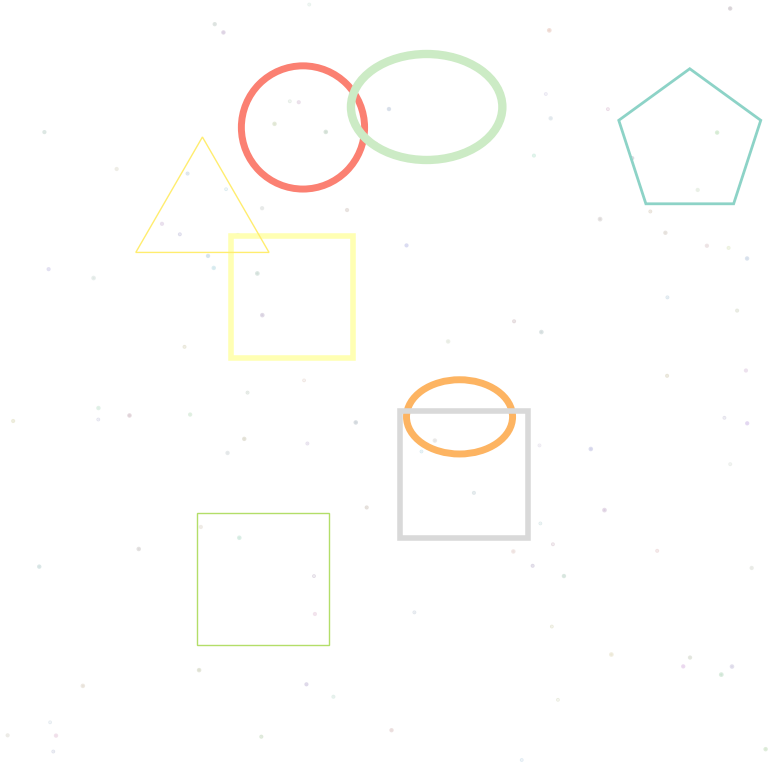[{"shape": "pentagon", "thickness": 1, "radius": 0.48, "center": [0.896, 0.814]}, {"shape": "square", "thickness": 2, "radius": 0.4, "center": [0.379, 0.615]}, {"shape": "circle", "thickness": 2.5, "radius": 0.4, "center": [0.393, 0.834]}, {"shape": "oval", "thickness": 2.5, "radius": 0.34, "center": [0.597, 0.459]}, {"shape": "square", "thickness": 0.5, "radius": 0.43, "center": [0.341, 0.248]}, {"shape": "square", "thickness": 2, "radius": 0.41, "center": [0.603, 0.384]}, {"shape": "oval", "thickness": 3, "radius": 0.49, "center": [0.554, 0.861]}, {"shape": "triangle", "thickness": 0.5, "radius": 0.5, "center": [0.263, 0.722]}]